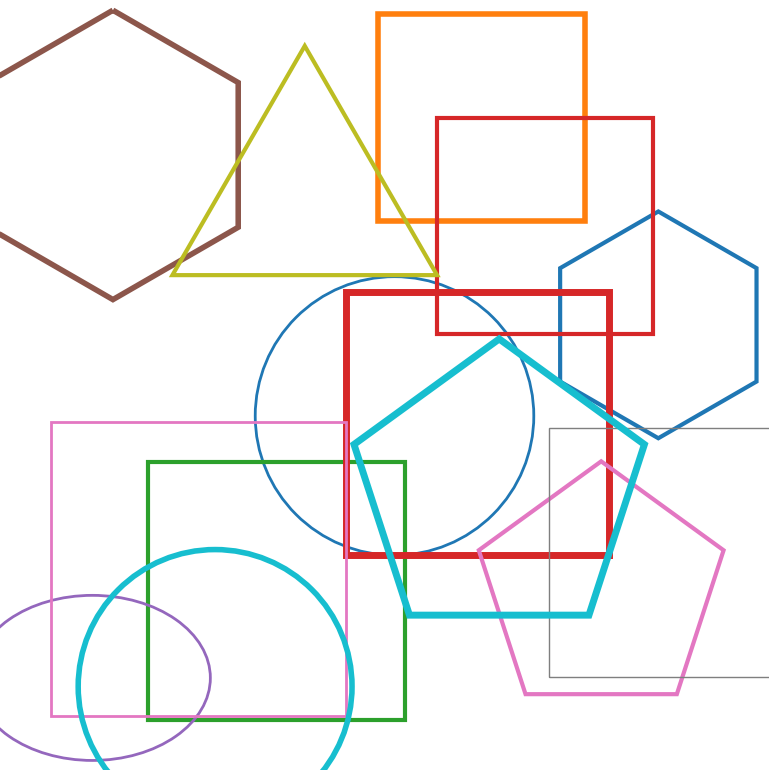[{"shape": "circle", "thickness": 1, "radius": 0.9, "center": [0.512, 0.46]}, {"shape": "hexagon", "thickness": 1.5, "radius": 0.74, "center": [0.855, 0.578]}, {"shape": "square", "thickness": 2, "radius": 0.67, "center": [0.625, 0.848]}, {"shape": "square", "thickness": 1.5, "radius": 0.84, "center": [0.359, 0.232]}, {"shape": "square", "thickness": 1.5, "radius": 0.7, "center": [0.708, 0.706]}, {"shape": "square", "thickness": 2.5, "radius": 0.85, "center": [0.62, 0.45]}, {"shape": "oval", "thickness": 1, "radius": 0.77, "center": [0.12, 0.12]}, {"shape": "hexagon", "thickness": 2, "radius": 0.94, "center": [0.147, 0.799]}, {"shape": "pentagon", "thickness": 1.5, "radius": 0.84, "center": [0.781, 0.234]}, {"shape": "square", "thickness": 1, "radius": 0.96, "center": [0.257, 0.261]}, {"shape": "square", "thickness": 0.5, "radius": 0.81, "center": [0.875, 0.283]}, {"shape": "triangle", "thickness": 1.5, "radius": 0.99, "center": [0.396, 0.742]}, {"shape": "pentagon", "thickness": 2.5, "radius": 0.99, "center": [0.648, 0.362]}, {"shape": "circle", "thickness": 2, "radius": 0.89, "center": [0.279, 0.108]}]